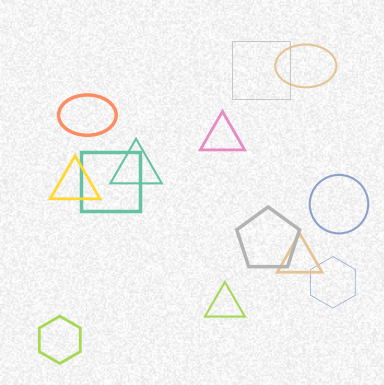[{"shape": "square", "thickness": 2.5, "radius": 0.38, "center": [0.286, 0.529]}, {"shape": "triangle", "thickness": 1.5, "radius": 0.39, "center": [0.353, 0.562]}, {"shape": "oval", "thickness": 2.5, "radius": 0.37, "center": [0.227, 0.701]}, {"shape": "circle", "thickness": 1.5, "radius": 0.38, "center": [0.88, 0.47]}, {"shape": "hexagon", "thickness": 0.5, "radius": 0.33, "center": [0.865, 0.267]}, {"shape": "triangle", "thickness": 2, "radius": 0.33, "center": [0.578, 0.644]}, {"shape": "triangle", "thickness": 1.5, "radius": 0.3, "center": [0.584, 0.208]}, {"shape": "hexagon", "thickness": 2, "radius": 0.31, "center": [0.155, 0.117]}, {"shape": "triangle", "thickness": 2, "radius": 0.37, "center": [0.195, 0.521]}, {"shape": "triangle", "thickness": 2, "radius": 0.34, "center": [0.778, 0.327]}, {"shape": "oval", "thickness": 1.5, "radius": 0.4, "center": [0.794, 0.829]}, {"shape": "pentagon", "thickness": 2.5, "radius": 0.43, "center": [0.696, 0.377]}, {"shape": "square", "thickness": 0.5, "radius": 0.37, "center": [0.678, 0.818]}]